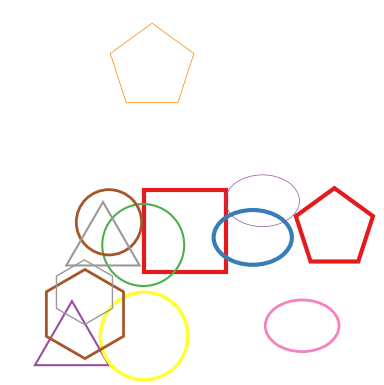[{"shape": "square", "thickness": 3, "radius": 0.53, "center": [0.481, 0.399]}, {"shape": "pentagon", "thickness": 3, "radius": 0.53, "center": [0.869, 0.406]}, {"shape": "oval", "thickness": 3, "radius": 0.51, "center": [0.656, 0.383]}, {"shape": "circle", "thickness": 1.5, "radius": 0.53, "center": [0.372, 0.364]}, {"shape": "triangle", "thickness": 1.5, "radius": 0.55, "center": [0.187, 0.107]}, {"shape": "oval", "thickness": 0.5, "radius": 0.48, "center": [0.682, 0.479]}, {"shape": "pentagon", "thickness": 0.5, "radius": 0.57, "center": [0.395, 0.826]}, {"shape": "circle", "thickness": 2.5, "radius": 0.57, "center": [0.374, 0.127]}, {"shape": "hexagon", "thickness": 2, "radius": 0.58, "center": [0.221, 0.184]}, {"shape": "circle", "thickness": 2, "radius": 0.42, "center": [0.283, 0.423]}, {"shape": "oval", "thickness": 2, "radius": 0.48, "center": [0.785, 0.154]}, {"shape": "hexagon", "thickness": 1, "radius": 0.42, "center": [0.219, 0.241]}, {"shape": "triangle", "thickness": 1.5, "radius": 0.55, "center": [0.267, 0.365]}]